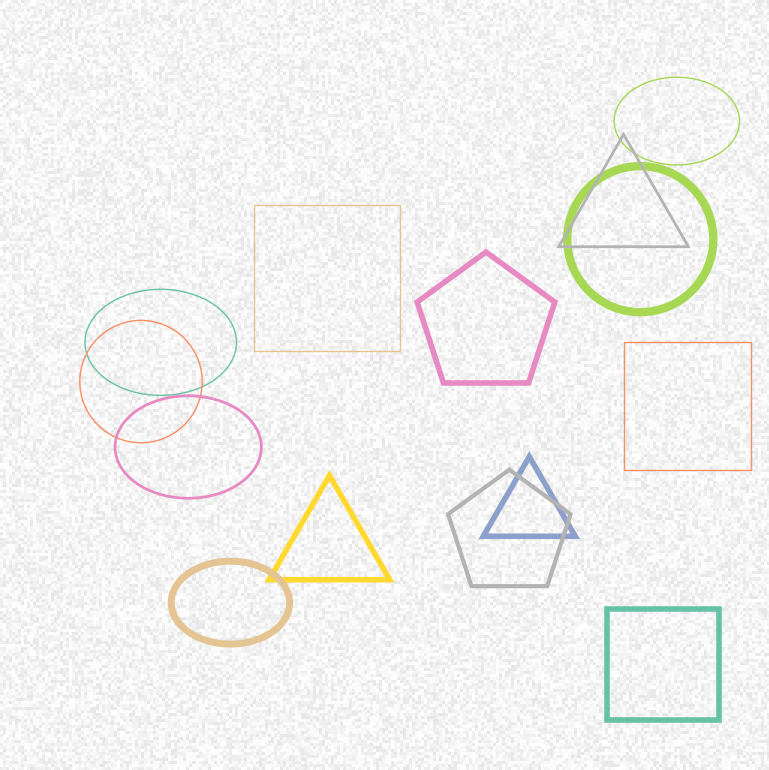[{"shape": "oval", "thickness": 0.5, "radius": 0.49, "center": [0.209, 0.555]}, {"shape": "square", "thickness": 2, "radius": 0.36, "center": [0.861, 0.137]}, {"shape": "circle", "thickness": 0.5, "radius": 0.4, "center": [0.183, 0.504]}, {"shape": "square", "thickness": 0.5, "radius": 0.41, "center": [0.893, 0.473]}, {"shape": "triangle", "thickness": 2, "radius": 0.34, "center": [0.687, 0.338]}, {"shape": "oval", "thickness": 1, "radius": 0.48, "center": [0.244, 0.419]}, {"shape": "pentagon", "thickness": 2, "radius": 0.47, "center": [0.631, 0.579]}, {"shape": "oval", "thickness": 0.5, "radius": 0.41, "center": [0.879, 0.843]}, {"shape": "circle", "thickness": 3, "radius": 0.47, "center": [0.832, 0.689]}, {"shape": "triangle", "thickness": 2, "radius": 0.45, "center": [0.428, 0.292]}, {"shape": "square", "thickness": 0.5, "radius": 0.47, "center": [0.425, 0.639]}, {"shape": "oval", "thickness": 2.5, "radius": 0.38, "center": [0.299, 0.217]}, {"shape": "pentagon", "thickness": 1.5, "radius": 0.42, "center": [0.661, 0.306]}, {"shape": "triangle", "thickness": 1, "radius": 0.49, "center": [0.81, 0.728]}]